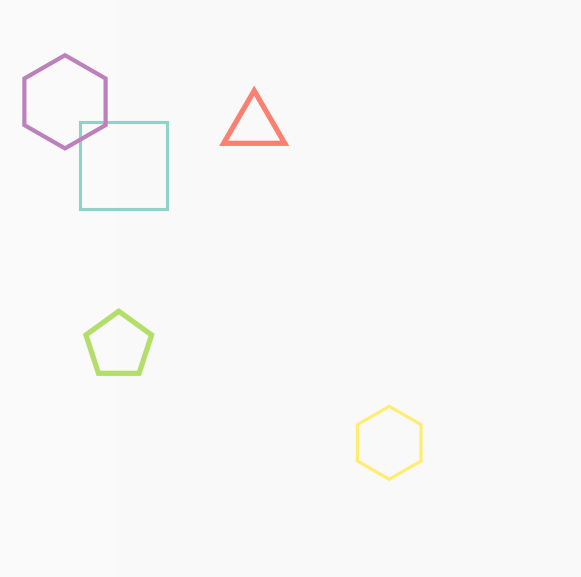[{"shape": "square", "thickness": 1.5, "radius": 0.37, "center": [0.212, 0.712]}, {"shape": "triangle", "thickness": 2.5, "radius": 0.3, "center": [0.437, 0.781]}, {"shape": "pentagon", "thickness": 2.5, "radius": 0.3, "center": [0.204, 0.401]}, {"shape": "hexagon", "thickness": 2, "radius": 0.4, "center": [0.112, 0.823]}, {"shape": "hexagon", "thickness": 1.5, "radius": 0.32, "center": [0.67, 0.232]}]